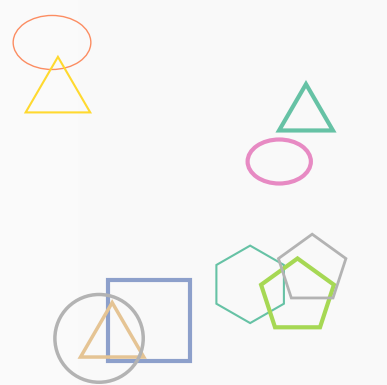[{"shape": "hexagon", "thickness": 1.5, "radius": 0.5, "center": [0.646, 0.261]}, {"shape": "triangle", "thickness": 3, "radius": 0.4, "center": [0.79, 0.701]}, {"shape": "oval", "thickness": 1, "radius": 0.5, "center": [0.134, 0.89]}, {"shape": "square", "thickness": 3, "radius": 0.53, "center": [0.385, 0.168]}, {"shape": "oval", "thickness": 3, "radius": 0.41, "center": [0.721, 0.581]}, {"shape": "pentagon", "thickness": 3, "radius": 0.49, "center": [0.768, 0.23]}, {"shape": "triangle", "thickness": 1.5, "radius": 0.48, "center": [0.149, 0.756]}, {"shape": "triangle", "thickness": 2.5, "radius": 0.47, "center": [0.289, 0.12]}, {"shape": "circle", "thickness": 2.5, "radius": 0.57, "center": [0.256, 0.121]}, {"shape": "pentagon", "thickness": 2, "radius": 0.46, "center": [0.806, 0.3]}]